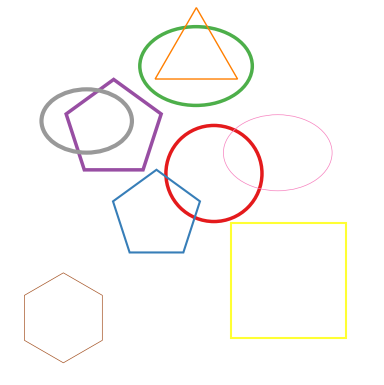[{"shape": "circle", "thickness": 2.5, "radius": 0.62, "center": [0.556, 0.549]}, {"shape": "pentagon", "thickness": 1.5, "radius": 0.59, "center": [0.406, 0.44]}, {"shape": "oval", "thickness": 2.5, "radius": 0.73, "center": [0.509, 0.828]}, {"shape": "pentagon", "thickness": 2.5, "radius": 0.65, "center": [0.295, 0.664]}, {"shape": "triangle", "thickness": 1, "radius": 0.62, "center": [0.51, 0.857]}, {"shape": "square", "thickness": 1.5, "radius": 0.75, "center": [0.75, 0.271]}, {"shape": "hexagon", "thickness": 0.5, "radius": 0.58, "center": [0.165, 0.174]}, {"shape": "oval", "thickness": 0.5, "radius": 0.71, "center": [0.721, 0.603]}, {"shape": "oval", "thickness": 3, "radius": 0.59, "center": [0.225, 0.686]}]